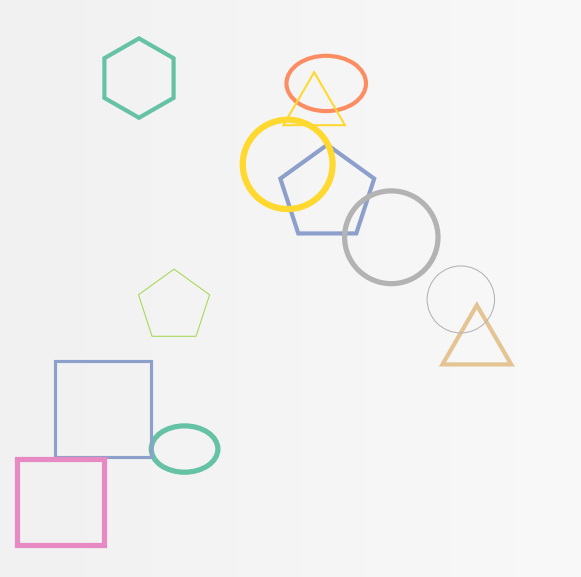[{"shape": "hexagon", "thickness": 2, "radius": 0.34, "center": [0.239, 0.864]}, {"shape": "oval", "thickness": 2.5, "radius": 0.29, "center": [0.318, 0.222]}, {"shape": "oval", "thickness": 2, "radius": 0.34, "center": [0.561, 0.855]}, {"shape": "pentagon", "thickness": 2, "radius": 0.42, "center": [0.563, 0.664]}, {"shape": "square", "thickness": 1.5, "radius": 0.42, "center": [0.177, 0.292]}, {"shape": "square", "thickness": 2.5, "radius": 0.37, "center": [0.104, 0.13]}, {"shape": "pentagon", "thickness": 0.5, "radius": 0.32, "center": [0.299, 0.469]}, {"shape": "triangle", "thickness": 1, "radius": 0.31, "center": [0.541, 0.813]}, {"shape": "circle", "thickness": 3, "radius": 0.39, "center": [0.495, 0.714]}, {"shape": "triangle", "thickness": 2, "radius": 0.34, "center": [0.82, 0.402]}, {"shape": "circle", "thickness": 2.5, "radius": 0.4, "center": [0.673, 0.588]}, {"shape": "circle", "thickness": 0.5, "radius": 0.29, "center": [0.793, 0.481]}]